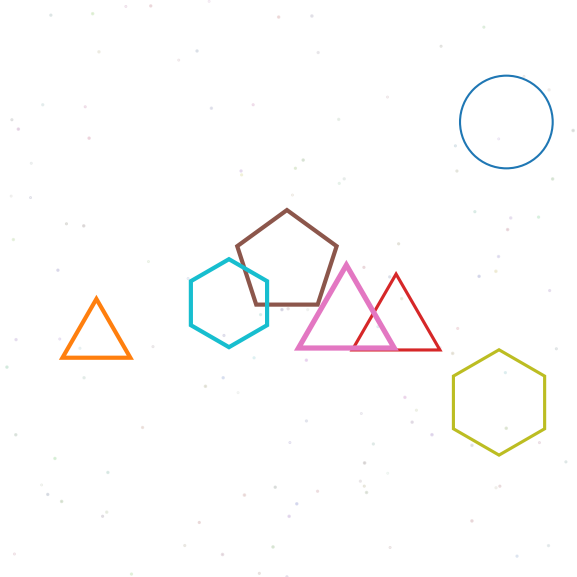[{"shape": "circle", "thickness": 1, "radius": 0.4, "center": [0.877, 0.788]}, {"shape": "triangle", "thickness": 2, "radius": 0.34, "center": [0.167, 0.414]}, {"shape": "triangle", "thickness": 1.5, "radius": 0.44, "center": [0.686, 0.437]}, {"shape": "pentagon", "thickness": 2, "radius": 0.45, "center": [0.497, 0.545]}, {"shape": "triangle", "thickness": 2.5, "radius": 0.48, "center": [0.6, 0.444]}, {"shape": "hexagon", "thickness": 1.5, "radius": 0.46, "center": [0.864, 0.302]}, {"shape": "hexagon", "thickness": 2, "radius": 0.38, "center": [0.397, 0.474]}]